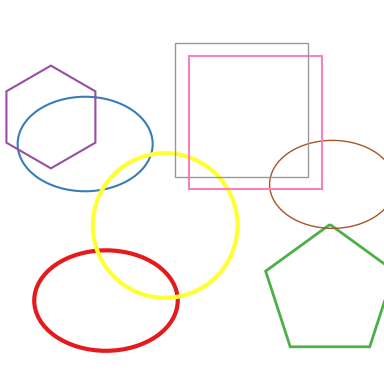[{"shape": "oval", "thickness": 3, "radius": 0.93, "center": [0.275, 0.219]}, {"shape": "oval", "thickness": 1.5, "radius": 0.88, "center": [0.221, 0.626]}, {"shape": "pentagon", "thickness": 2, "radius": 0.88, "center": [0.857, 0.241]}, {"shape": "hexagon", "thickness": 1.5, "radius": 0.67, "center": [0.132, 0.696]}, {"shape": "circle", "thickness": 3, "radius": 0.94, "center": [0.429, 0.414]}, {"shape": "oval", "thickness": 1, "radius": 0.82, "center": [0.863, 0.521]}, {"shape": "square", "thickness": 1.5, "radius": 0.87, "center": [0.664, 0.682]}, {"shape": "square", "thickness": 1, "radius": 0.87, "center": [0.627, 0.714]}]